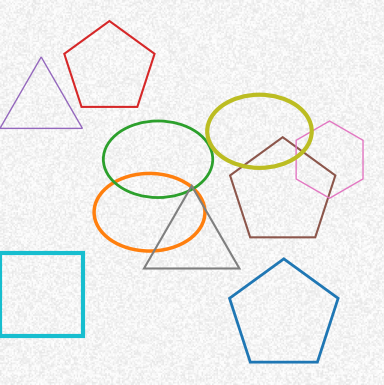[{"shape": "pentagon", "thickness": 2, "radius": 0.74, "center": [0.737, 0.179]}, {"shape": "oval", "thickness": 2.5, "radius": 0.72, "center": [0.388, 0.449]}, {"shape": "oval", "thickness": 2, "radius": 0.71, "center": [0.411, 0.586]}, {"shape": "pentagon", "thickness": 1.5, "radius": 0.62, "center": [0.284, 0.822]}, {"shape": "triangle", "thickness": 1, "radius": 0.62, "center": [0.107, 0.728]}, {"shape": "pentagon", "thickness": 1.5, "radius": 0.72, "center": [0.734, 0.5]}, {"shape": "hexagon", "thickness": 1, "radius": 0.5, "center": [0.856, 0.585]}, {"shape": "triangle", "thickness": 1.5, "radius": 0.72, "center": [0.498, 0.374]}, {"shape": "oval", "thickness": 3, "radius": 0.68, "center": [0.674, 0.659]}, {"shape": "square", "thickness": 3, "radius": 0.54, "center": [0.108, 0.235]}]